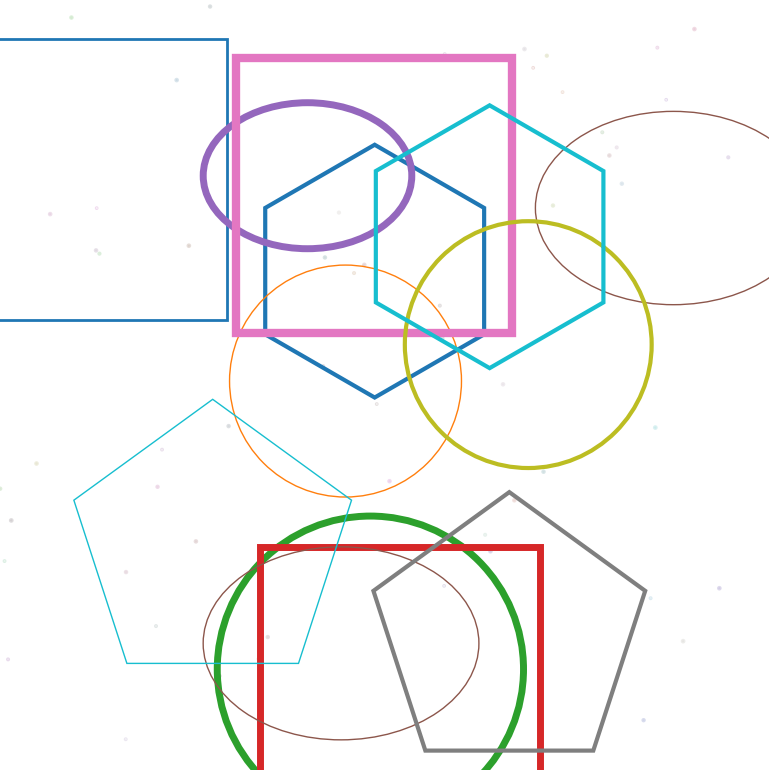[{"shape": "square", "thickness": 1, "radius": 0.91, "center": [0.112, 0.767]}, {"shape": "hexagon", "thickness": 1.5, "radius": 0.82, "center": [0.487, 0.648]}, {"shape": "circle", "thickness": 0.5, "radius": 0.75, "center": [0.449, 0.505]}, {"shape": "circle", "thickness": 2.5, "radius": 0.99, "center": [0.481, 0.131]}, {"shape": "square", "thickness": 2.5, "radius": 0.91, "center": [0.519, 0.107]}, {"shape": "oval", "thickness": 2.5, "radius": 0.68, "center": [0.399, 0.772]}, {"shape": "oval", "thickness": 0.5, "radius": 0.9, "center": [0.875, 0.73]}, {"shape": "oval", "thickness": 0.5, "radius": 0.9, "center": [0.443, 0.164]}, {"shape": "square", "thickness": 3, "radius": 0.9, "center": [0.485, 0.746]}, {"shape": "pentagon", "thickness": 1.5, "radius": 0.93, "center": [0.661, 0.175]}, {"shape": "circle", "thickness": 1.5, "radius": 0.8, "center": [0.686, 0.552]}, {"shape": "pentagon", "thickness": 0.5, "radius": 0.95, "center": [0.276, 0.292]}, {"shape": "hexagon", "thickness": 1.5, "radius": 0.85, "center": [0.636, 0.693]}]